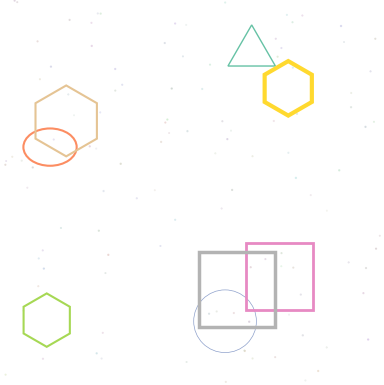[{"shape": "triangle", "thickness": 1, "radius": 0.36, "center": [0.654, 0.864]}, {"shape": "oval", "thickness": 1.5, "radius": 0.35, "center": [0.13, 0.618]}, {"shape": "circle", "thickness": 0.5, "radius": 0.41, "center": [0.585, 0.166]}, {"shape": "square", "thickness": 2, "radius": 0.43, "center": [0.727, 0.283]}, {"shape": "hexagon", "thickness": 1.5, "radius": 0.35, "center": [0.121, 0.169]}, {"shape": "hexagon", "thickness": 3, "radius": 0.35, "center": [0.749, 0.771]}, {"shape": "hexagon", "thickness": 1.5, "radius": 0.46, "center": [0.172, 0.686]}, {"shape": "square", "thickness": 2.5, "radius": 0.49, "center": [0.616, 0.247]}]